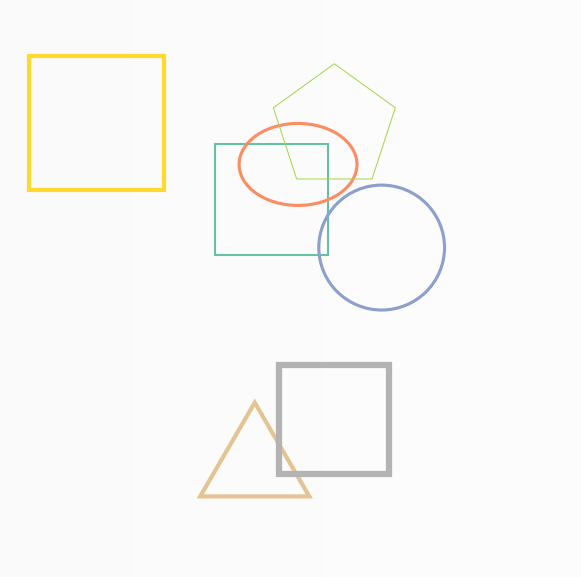[{"shape": "square", "thickness": 1, "radius": 0.48, "center": [0.467, 0.654]}, {"shape": "oval", "thickness": 1.5, "radius": 0.51, "center": [0.513, 0.714]}, {"shape": "circle", "thickness": 1.5, "radius": 0.54, "center": [0.657, 0.57]}, {"shape": "pentagon", "thickness": 0.5, "radius": 0.55, "center": [0.575, 0.778]}, {"shape": "square", "thickness": 2, "radius": 0.58, "center": [0.166, 0.786]}, {"shape": "triangle", "thickness": 2, "radius": 0.54, "center": [0.438, 0.194]}, {"shape": "square", "thickness": 3, "radius": 0.47, "center": [0.575, 0.272]}]